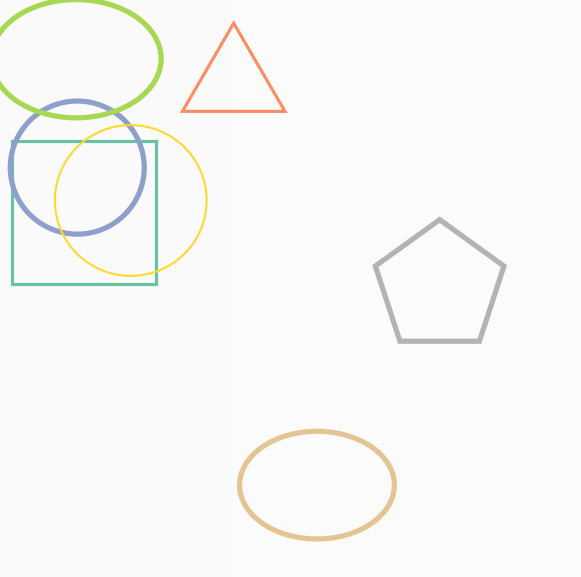[{"shape": "square", "thickness": 1.5, "radius": 0.62, "center": [0.145, 0.631]}, {"shape": "triangle", "thickness": 1.5, "radius": 0.51, "center": [0.402, 0.857]}, {"shape": "circle", "thickness": 2.5, "radius": 0.58, "center": [0.133, 0.709]}, {"shape": "oval", "thickness": 2.5, "radius": 0.73, "center": [0.131, 0.897]}, {"shape": "circle", "thickness": 1, "radius": 0.65, "center": [0.225, 0.652]}, {"shape": "oval", "thickness": 2.5, "radius": 0.67, "center": [0.545, 0.159]}, {"shape": "pentagon", "thickness": 2.5, "radius": 0.58, "center": [0.756, 0.502]}]